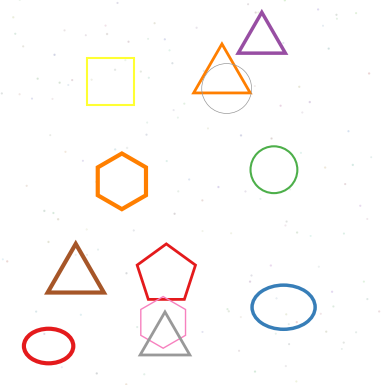[{"shape": "pentagon", "thickness": 2, "radius": 0.4, "center": [0.432, 0.287]}, {"shape": "oval", "thickness": 3, "radius": 0.32, "center": [0.126, 0.101]}, {"shape": "oval", "thickness": 2.5, "radius": 0.41, "center": [0.737, 0.202]}, {"shape": "circle", "thickness": 1.5, "radius": 0.3, "center": [0.712, 0.559]}, {"shape": "triangle", "thickness": 2.5, "radius": 0.35, "center": [0.68, 0.897]}, {"shape": "hexagon", "thickness": 3, "radius": 0.36, "center": [0.317, 0.529]}, {"shape": "triangle", "thickness": 2, "radius": 0.42, "center": [0.576, 0.801]}, {"shape": "square", "thickness": 1.5, "radius": 0.3, "center": [0.287, 0.788]}, {"shape": "triangle", "thickness": 3, "radius": 0.42, "center": [0.197, 0.282]}, {"shape": "hexagon", "thickness": 1, "radius": 0.34, "center": [0.424, 0.163]}, {"shape": "circle", "thickness": 0.5, "radius": 0.32, "center": [0.589, 0.77]}, {"shape": "triangle", "thickness": 2, "radius": 0.37, "center": [0.429, 0.115]}]